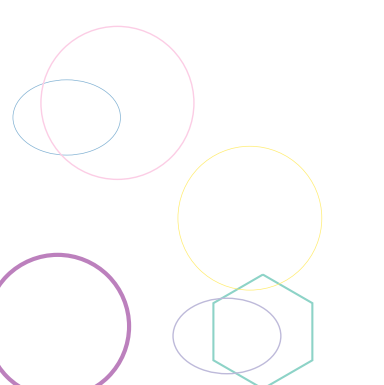[{"shape": "hexagon", "thickness": 1.5, "radius": 0.74, "center": [0.683, 0.138]}, {"shape": "oval", "thickness": 1, "radius": 0.7, "center": [0.589, 0.127]}, {"shape": "oval", "thickness": 0.5, "radius": 0.7, "center": [0.173, 0.695]}, {"shape": "circle", "thickness": 1, "radius": 0.99, "center": [0.305, 0.733]}, {"shape": "circle", "thickness": 3, "radius": 0.93, "center": [0.15, 0.152]}, {"shape": "circle", "thickness": 0.5, "radius": 0.93, "center": [0.649, 0.433]}]